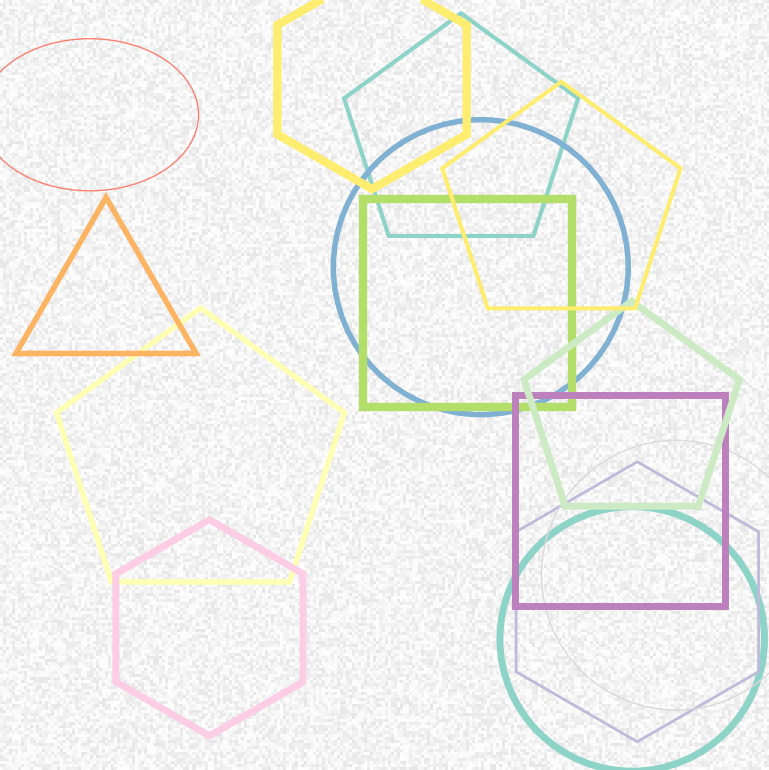[{"shape": "circle", "thickness": 2.5, "radius": 0.86, "center": [0.821, 0.17]}, {"shape": "pentagon", "thickness": 1.5, "radius": 0.8, "center": [0.599, 0.823]}, {"shape": "pentagon", "thickness": 2, "radius": 0.98, "center": [0.26, 0.403]}, {"shape": "hexagon", "thickness": 1, "radius": 0.91, "center": [0.828, 0.219]}, {"shape": "oval", "thickness": 0.5, "radius": 0.71, "center": [0.117, 0.851]}, {"shape": "circle", "thickness": 2, "radius": 0.96, "center": [0.624, 0.653]}, {"shape": "triangle", "thickness": 2, "radius": 0.68, "center": [0.138, 0.608]}, {"shape": "square", "thickness": 3, "radius": 0.68, "center": [0.607, 0.607]}, {"shape": "hexagon", "thickness": 2.5, "radius": 0.7, "center": [0.272, 0.185]}, {"shape": "circle", "thickness": 0.5, "radius": 0.88, "center": [0.878, 0.253]}, {"shape": "square", "thickness": 2.5, "radius": 0.68, "center": [0.805, 0.35]}, {"shape": "pentagon", "thickness": 2.5, "radius": 0.74, "center": [0.82, 0.462]}, {"shape": "hexagon", "thickness": 3, "radius": 0.71, "center": [0.483, 0.896]}, {"shape": "pentagon", "thickness": 1.5, "radius": 0.81, "center": [0.729, 0.731]}]